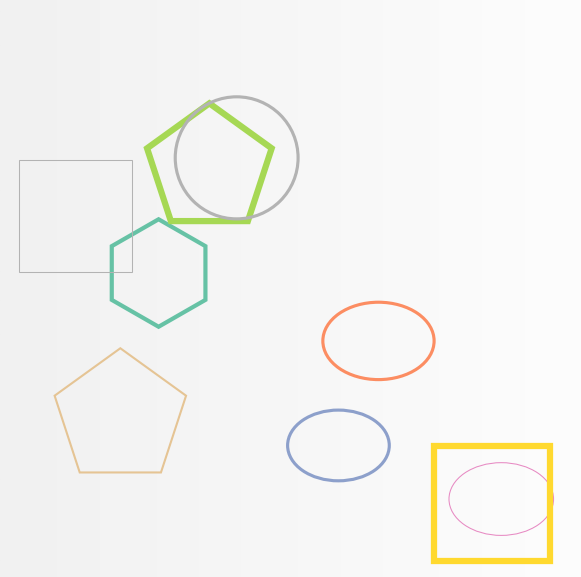[{"shape": "hexagon", "thickness": 2, "radius": 0.47, "center": [0.273, 0.526]}, {"shape": "oval", "thickness": 1.5, "radius": 0.48, "center": [0.651, 0.409]}, {"shape": "oval", "thickness": 1.5, "radius": 0.44, "center": [0.582, 0.228]}, {"shape": "oval", "thickness": 0.5, "radius": 0.45, "center": [0.862, 0.135]}, {"shape": "pentagon", "thickness": 3, "radius": 0.56, "center": [0.36, 0.707]}, {"shape": "square", "thickness": 3, "radius": 0.5, "center": [0.847, 0.128]}, {"shape": "pentagon", "thickness": 1, "radius": 0.59, "center": [0.207, 0.277]}, {"shape": "square", "thickness": 0.5, "radius": 0.49, "center": [0.13, 0.625]}, {"shape": "circle", "thickness": 1.5, "radius": 0.53, "center": [0.407, 0.726]}]